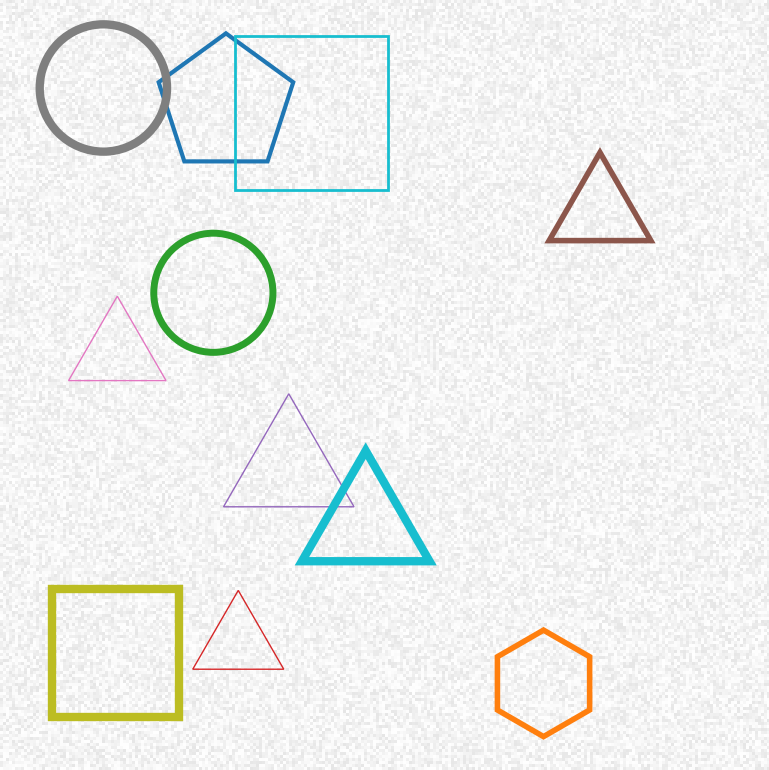[{"shape": "pentagon", "thickness": 1.5, "radius": 0.46, "center": [0.293, 0.865]}, {"shape": "hexagon", "thickness": 2, "radius": 0.35, "center": [0.706, 0.113]}, {"shape": "circle", "thickness": 2.5, "radius": 0.39, "center": [0.277, 0.62]}, {"shape": "triangle", "thickness": 0.5, "radius": 0.34, "center": [0.309, 0.165]}, {"shape": "triangle", "thickness": 0.5, "radius": 0.49, "center": [0.375, 0.391]}, {"shape": "triangle", "thickness": 2, "radius": 0.38, "center": [0.779, 0.726]}, {"shape": "triangle", "thickness": 0.5, "radius": 0.37, "center": [0.152, 0.542]}, {"shape": "circle", "thickness": 3, "radius": 0.41, "center": [0.134, 0.886]}, {"shape": "square", "thickness": 3, "radius": 0.41, "center": [0.15, 0.152]}, {"shape": "square", "thickness": 1, "radius": 0.5, "center": [0.404, 0.853]}, {"shape": "triangle", "thickness": 3, "radius": 0.48, "center": [0.475, 0.319]}]